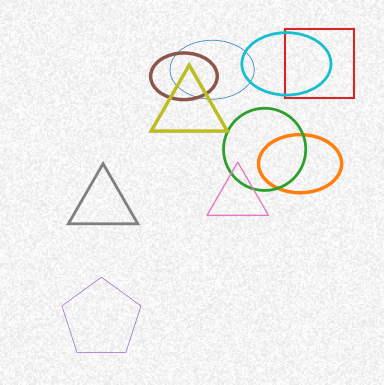[{"shape": "oval", "thickness": 0.5, "radius": 0.55, "center": [0.551, 0.819]}, {"shape": "oval", "thickness": 2.5, "radius": 0.54, "center": [0.779, 0.575]}, {"shape": "circle", "thickness": 2, "radius": 0.53, "center": [0.687, 0.612]}, {"shape": "square", "thickness": 1.5, "radius": 0.45, "center": [0.829, 0.835]}, {"shape": "pentagon", "thickness": 0.5, "radius": 0.54, "center": [0.263, 0.172]}, {"shape": "oval", "thickness": 2.5, "radius": 0.43, "center": [0.478, 0.802]}, {"shape": "triangle", "thickness": 1, "radius": 0.46, "center": [0.618, 0.487]}, {"shape": "triangle", "thickness": 2, "radius": 0.52, "center": [0.268, 0.471]}, {"shape": "triangle", "thickness": 2.5, "radius": 0.57, "center": [0.491, 0.717]}, {"shape": "oval", "thickness": 2, "radius": 0.58, "center": [0.744, 0.834]}]